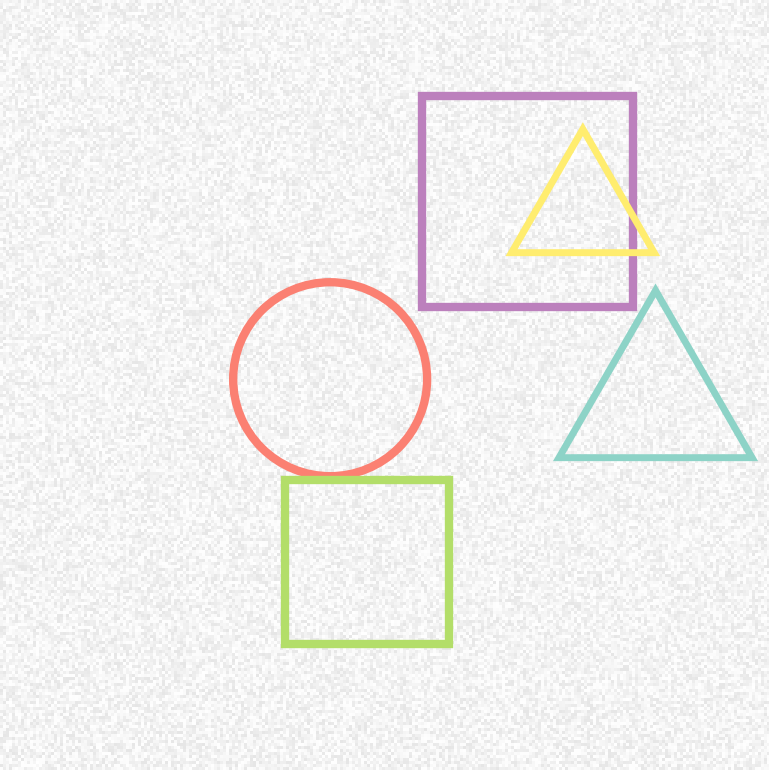[{"shape": "triangle", "thickness": 2.5, "radius": 0.72, "center": [0.851, 0.478]}, {"shape": "circle", "thickness": 3, "radius": 0.63, "center": [0.429, 0.508]}, {"shape": "square", "thickness": 3, "radius": 0.53, "center": [0.477, 0.27]}, {"shape": "square", "thickness": 3, "radius": 0.68, "center": [0.685, 0.739]}, {"shape": "triangle", "thickness": 2.5, "radius": 0.53, "center": [0.757, 0.725]}]